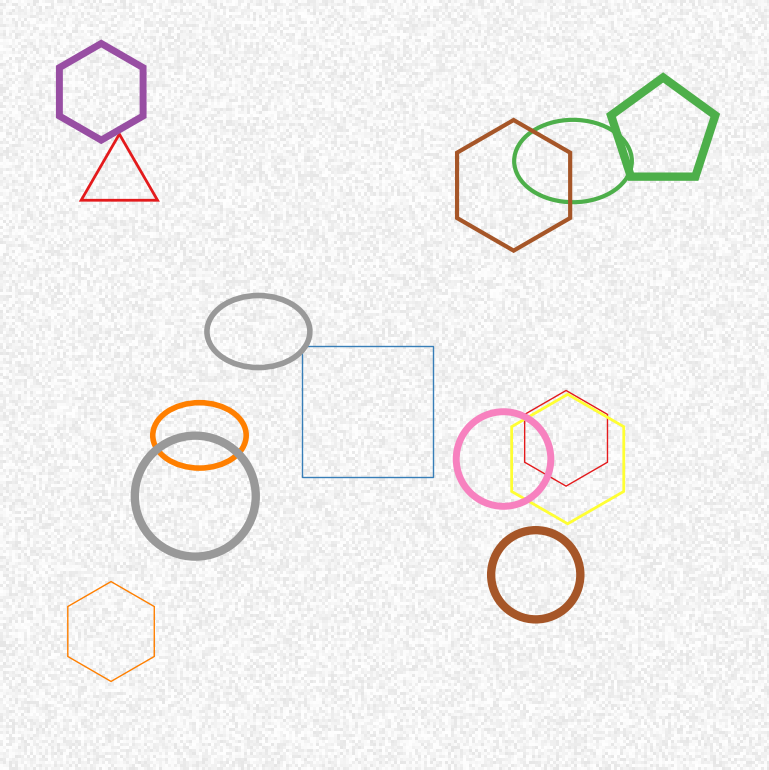[{"shape": "triangle", "thickness": 1, "radius": 0.29, "center": [0.155, 0.769]}, {"shape": "hexagon", "thickness": 0.5, "radius": 0.31, "center": [0.735, 0.431]}, {"shape": "square", "thickness": 0.5, "radius": 0.43, "center": [0.478, 0.466]}, {"shape": "oval", "thickness": 1.5, "radius": 0.38, "center": [0.744, 0.791]}, {"shape": "pentagon", "thickness": 3, "radius": 0.36, "center": [0.861, 0.828]}, {"shape": "hexagon", "thickness": 2.5, "radius": 0.31, "center": [0.131, 0.881]}, {"shape": "hexagon", "thickness": 0.5, "radius": 0.32, "center": [0.144, 0.18]}, {"shape": "oval", "thickness": 2, "radius": 0.3, "center": [0.259, 0.435]}, {"shape": "hexagon", "thickness": 1, "radius": 0.42, "center": [0.737, 0.404]}, {"shape": "circle", "thickness": 3, "radius": 0.29, "center": [0.696, 0.254]}, {"shape": "hexagon", "thickness": 1.5, "radius": 0.42, "center": [0.667, 0.759]}, {"shape": "circle", "thickness": 2.5, "radius": 0.31, "center": [0.654, 0.404]}, {"shape": "oval", "thickness": 2, "radius": 0.33, "center": [0.336, 0.569]}, {"shape": "circle", "thickness": 3, "radius": 0.39, "center": [0.254, 0.356]}]